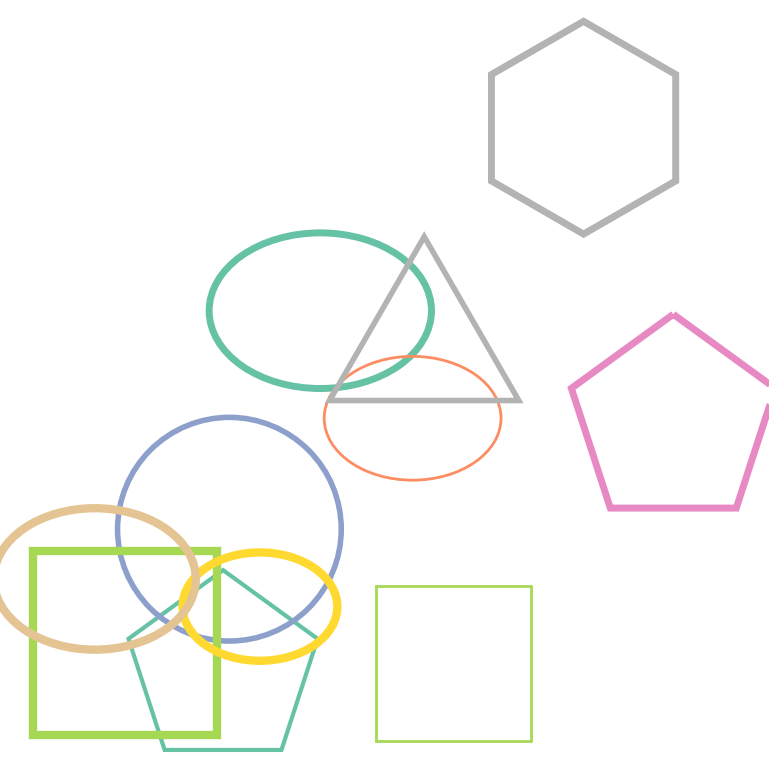[{"shape": "pentagon", "thickness": 1.5, "radius": 0.65, "center": [0.29, 0.13]}, {"shape": "oval", "thickness": 2.5, "radius": 0.72, "center": [0.416, 0.597]}, {"shape": "oval", "thickness": 1, "radius": 0.57, "center": [0.536, 0.457]}, {"shape": "circle", "thickness": 2, "radius": 0.73, "center": [0.298, 0.313]}, {"shape": "pentagon", "thickness": 2.5, "radius": 0.7, "center": [0.874, 0.453]}, {"shape": "square", "thickness": 3, "radius": 0.6, "center": [0.162, 0.165]}, {"shape": "square", "thickness": 1, "radius": 0.5, "center": [0.589, 0.138]}, {"shape": "oval", "thickness": 3, "radius": 0.5, "center": [0.338, 0.212]}, {"shape": "oval", "thickness": 3, "radius": 0.66, "center": [0.123, 0.248]}, {"shape": "triangle", "thickness": 2, "radius": 0.71, "center": [0.551, 0.551]}, {"shape": "hexagon", "thickness": 2.5, "radius": 0.69, "center": [0.758, 0.834]}]